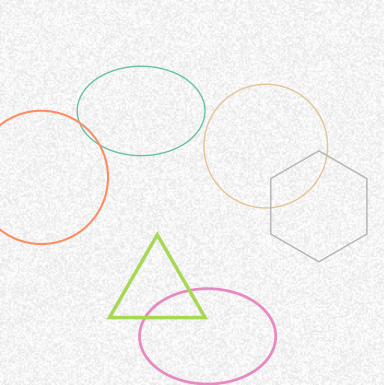[{"shape": "oval", "thickness": 1, "radius": 0.83, "center": [0.366, 0.712]}, {"shape": "circle", "thickness": 1.5, "radius": 0.87, "center": [0.107, 0.539]}, {"shape": "oval", "thickness": 2, "radius": 0.88, "center": [0.539, 0.126]}, {"shape": "triangle", "thickness": 2.5, "radius": 0.72, "center": [0.409, 0.247]}, {"shape": "circle", "thickness": 1, "radius": 0.8, "center": [0.69, 0.621]}, {"shape": "hexagon", "thickness": 1, "radius": 0.72, "center": [0.828, 0.464]}]